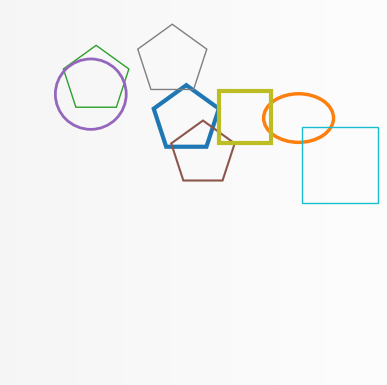[{"shape": "pentagon", "thickness": 3, "radius": 0.44, "center": [0.481, 0.69]}, {"shape": "oval", "thickness": 2.5, "radius": 0.45, "center": [0.771, 0.693]}, {"shape": "pentagon", "thickness": 1, "radius": 0.44, "center": [0.248, 0.793]}, {"shape": "circle", "thickness": 2, "radius": 0.46, "center": [0.234, 0.755]}, {"shape": "pentagon", "thickness": 1.5, "radius": 0.43, "center": [0.524, 0.601]}, {"shape": "pentagon", "thickness": 1, "radius": 0.47, "center": [0.445, 0.843]}, {"shape": "square", "thickness": 3, "radius": 0.33, "center": [0.633, 0.696]}, {"shape": "square", "thickness": 1, "radius": 0.49, "center": [0.877, 0.572]}]